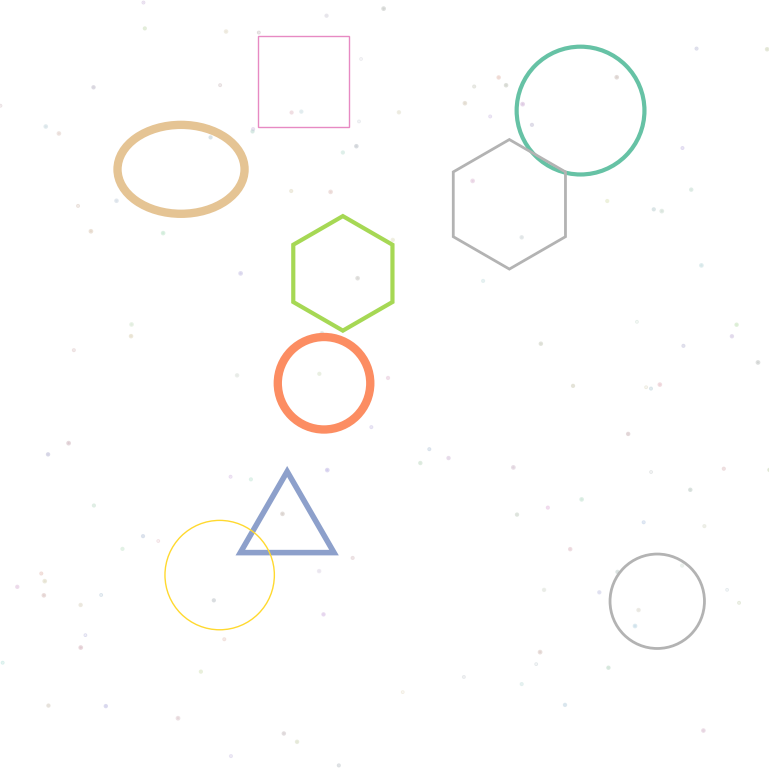[{"shape": "circle", "thickness": 1.5, "radius": 0.41, "center": [0.754, 0.856]}, {"shape": "circle", "thickness": 3, "radius": 0.3, "center": [0.421, 0.502]}, {"shape": "triangle", "thickness": 2, "radius": 0.35, "center": [0.373, 0.317]}, {"shape": "square", "thickness": 0.5, "radius": 0.29, "center": [0.394, 0.894]}, {"shape": "hexagon", "thickness": 1.5, "radius": 0.37, "center": [0.445, 0.645]}, {"shape": "circle", "thickness": 0.5, "radius": 0.36, "center": [0.285, 0.253]}, {"shape": "oval", "thickness": 3, "radius": 0.41, "center": [0.235, 0.78]}, {"shape": "hexagon", "thickness": 1, "radius": 0.42, "center": [0.662, 0.735]}, {"shape": "circle", "thickness": 1, "radius": 0.31, "center": [0.854, 0.219]}]